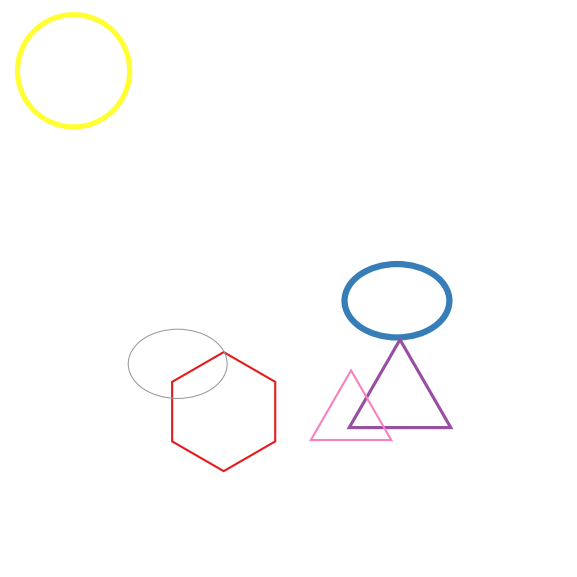[{"shape": "hexagon", "thickness": 1, "radius": 0.52, "center": [0.387, 0.286]}, {"shape": "oval", "thickness": 3, "radius": 0.45, "center": [0.687, 0.478]}, {"shape": "triangle", "thickness": 1.5, "radius": 0.51, "center": [0.693, 0.309]}, {"shape": "circle", "thickness": 2.5, "radius": 0.49, "center": [0.127, 0.877]}, {"shape": "triangle", "thickness": 1, "radius": 0.4, "center": [0.608, 0.277]}, {"shape": "oval", "thickness": 0.5, "radius": 0.43, "center": [0.308, 0.369]}]